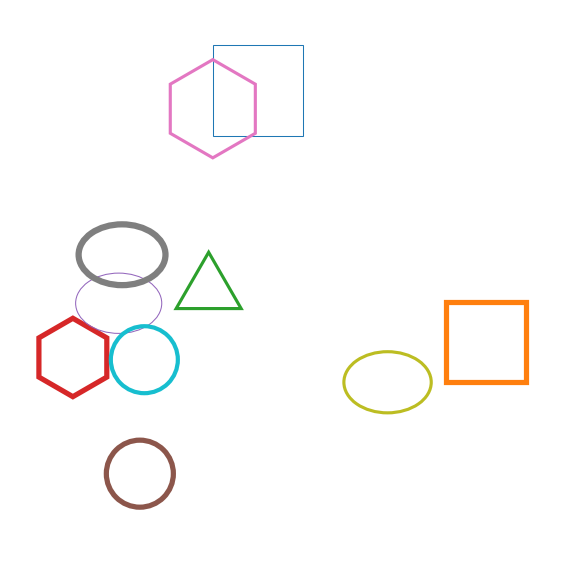[{"shape": "square", "thickness": 0.5, "radius": 0.39, "center": [0.447, 0.842]}, {"shape": "square", "thickness": 2.5, "radius": 0.35, "center": [0.842, 0.407]}, {"shape": "triangle", "thickness": 1.5, "radius": 0.32, "center": [0.361, 0.497]}, {"shape": "hexagon", "thickness": 2.5, "radius": 0.34, "center": [0.126, 0.38]}, {"shape": "oval", "thickness": 0.5, "radius": 0.37, "center": [0.206, 0.474]}, {"shape": "circle", "thickness": 2.5, "radius": 0.29, "center": [0.242, 0.179]}, {"shape": "hexagon", "thickness": 1.5, "radius": 0.43, "center": [0.368, 0.811]}, {"shape": "oval", "thickness": 3, "radius": 0.38, "center": [0.211, 0.558]}, {"shape": "oval", "thickness": 1.5, "radius": 0.38, "center": [0.671, 0.337]}, {"shape": "circle", "thickness": 2, "radius": 0.29, "center": [0.25, 0.376]}]